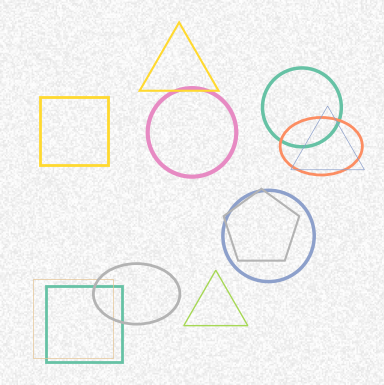[{"shape": "circle", "thickness": 2.5, "radius": 0.51, "center": [0.784, 0.721]}, {"shape": "square", "thickness": 2, "radius": 0.49, "center": [0.218, 0.159]}, {"shape": "oval", "thickness": 2, "radius": 0.53, "center": [0.834, 0.62]}, {"shape": "circle", "thickness": 2.5, "radius": 0.59, "center": [0.698, 0.387]}, {"shape": "triangle", "thickness": 0.5, "radius": 0.55, "center": [0.851, 0.614]}, {"shape": "circle", "thickness": 3, "radius": 0.58, "center": [0.499, 0.656]}, {"shape": "triangle", "thickness": 1, "radius": 0.48, "center": [0.56, 0.202]}, {"shape": "square", "thickness": 2, "radius": 0.44, "center": [0.193, 0.66]}, {"shape": "triangle", "thickness": 1.5, "radius": 0.59, "center": [0.465, 0.823]}, {"shape": "square", "thickness": 0.5, "radius": 0.52, "center": [0.19, 0.173]}, {"shape": "pentagon", "thickness": 1.5, "radius": 0.52, "center": [0.679, 0.407]}, {"shape": "oval", "thickness": 2, "radius": 0.56, "center": [0.355, 0.237]}]